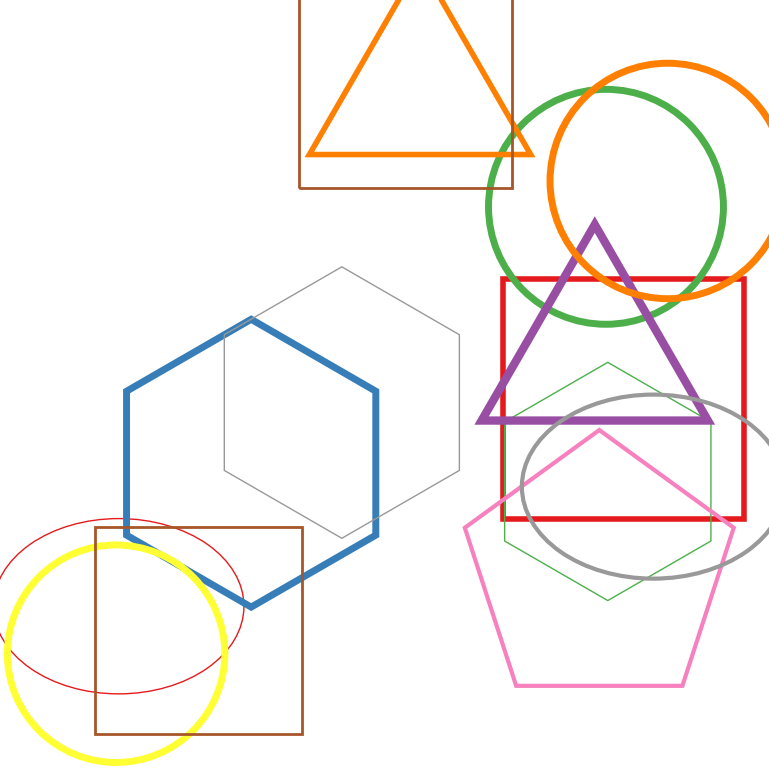[{"shape": "square", "thickness": 2, "radius": 0.78, "center": [0.81, 0.482]}, {"shape": "oval", "thickness": 0.5, "radius": 0.81, "center": [0.154, 0.213]}, {"shape": "hexagon", "thickness": 2.5, "radius": 0.93, "center": [0.326, 0.398]}, {"shape": "hexagon", "thickness": 0.5, "radius": 0.77, "center": [0.789, 0.375]}, {"shape": "circle", "thickness": 2.5, "radius": 0.76, "center": [0.787, 0.731]}, {"shape": "triangle", "thickness": 3, "radius": 0.85, "center": [0.772, 0.539]}, {"shape": "triangle", "thickness": 2, "radius": 0.83, "center": [0.546, 0.882]}, {"shape": "circle", "thickness": 2.5, "radius": 0.76, "center": [0.867, 0.765]}, {"shape": "circle", "thickness": 2.5, "radius": 0.71, "center": [0.151, 0.151]}, {"shape": "square", "thickness": 1, "radius": 0.69, "center": [0.527, 0.894]}, {"shape": "square", "thickness": 1, "radius": 0.67, "center": [0.258, 0.181]}, {"shape": "pentagon", "thickness": 1.5, "radius": 0.92, "center": [0.778, 0.258]}, {"shape": "hexagon", "thickness": 0.5, "radius": 0.88, "center": [0.444, 0.477]}, {"shape": "oval", "thickness": 1.5, "radius": 0.85, "center": [0.848, 0.368]}]